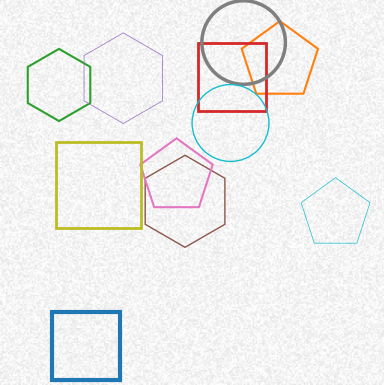[{"shape": "square", "thickness": 3, "radius": 0.44, "center": [0.223, 0.102]}, {"shape": "pentagon", "thickness": 1.5, "radius": 0.52, "center": [0.727, 0.841]}, {"shape": "hexagon", "thickness": 1.5, "radius": 0.47, "center": [0.153, 0.779]}, {"shape": "square", "thickness": 2, "radius": 0.44, "center": [0.603, 0.8]}, {"shape": "hexagon", "thickness": 0.5, "radius": 0.59, "center": [0.32, 0.797]}, {"shape": "hexagon", "thickness": 1, "radius": 0.6, "center": [0.481, 0.477]}, {"shape": "pentagon", "thickness": 1.5, "radius": 0.49, "center": [0.459, 0.542]}, {"shape": "circle", "thickness": 2.5, "radius": 0.54, "center": [0.633, 0.89]}, {"shape": "square", "thickness": 2, "radius": 0.56, "center": [0.256, 0.519]}, {"shape": "circle", "thickness": 1, "radius": 0.5, "center": [0.599, 0.68]}, {"shape": "pentagon", "thickness": 0.5, "radius": 0.47, "center": [0.872, 0.445]}]